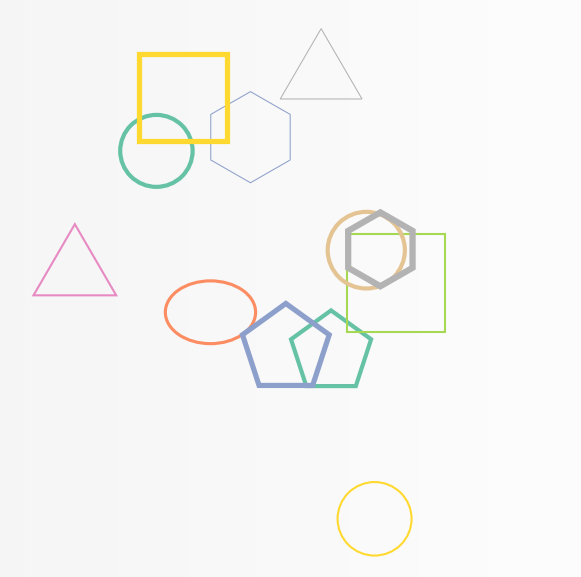[{"shape": "pentagon", "thickness": 2, "radius": 0.36, "center": [0.57, 0.389]}, {"shape": "circle", "thickness": 2, "radius": 0.31, "center": [0.269, 0.738]}, {"shape": "oval", "thickness": 1.5, "radius": 0.39, "center": [0.362, 0.458]}, {"shape": "hexagon", "thickness": 0.5, "radius": 0.39, "center": [0.431, 0.762]}, {"shape": "pentagon", "thickness": 2.5, "radius": 0.39, "center": [0.492, 0.395]}, {"shape": "triangle", "thickness": 1, "radius": 0.41, "center": [0.129, 0.529]}, {"shape": "square", "thickness": 1, "radius": 0.42, "center": [0.681, 0.509]}, {"shape": "square", "thickness": 2.5, "radius": 0.38, "center": [0.314, 0.831]}, {"shape": "circle", "thickness": 1, "radius": 0.32, "center": [0.644, 0.101]}, {"shape": "circle", "thickness": 2, "radius": 0.33, "center": [0.63, 0.566]}, {"shape": "triangle", "thickness": 0.5, "radius": 0.41, "center": [0.552, 0.868]}, {"shape": "hexagon", "thickness": 3, "radius": 0.32, "center": [0.654, 0.567]}]